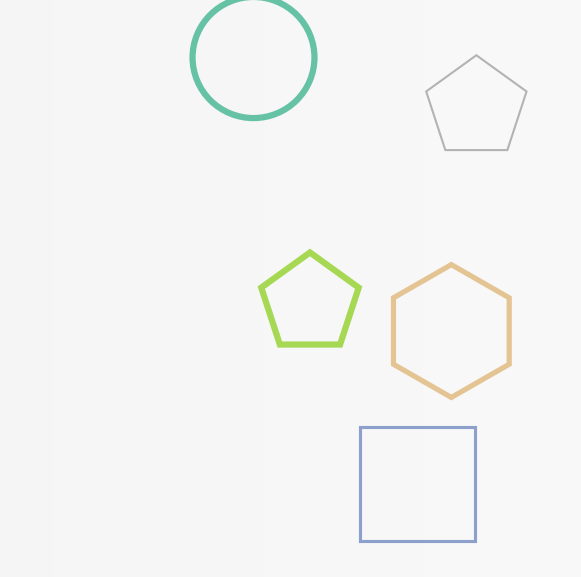[{"shape": "circle", "thickness": 3, "radius": 0.52, "center": [0.436, 0.9]}, {"shape": "square", "thickness": 1.5, "radius": 0.49, "center": [0.718, 0.161]}, {"shape": "pentagon", "thickness": 3, "radius": 0.44, "center": [0.533, 0.474]}, {"shape": "hexagon", "thickness": 2.5, "radius": 0.57, "center": [0.776, 0.426]}, {"shape": "pentagon", "thickness": 1, "radius": 0.45, "center": [0.82, 0.813]}]